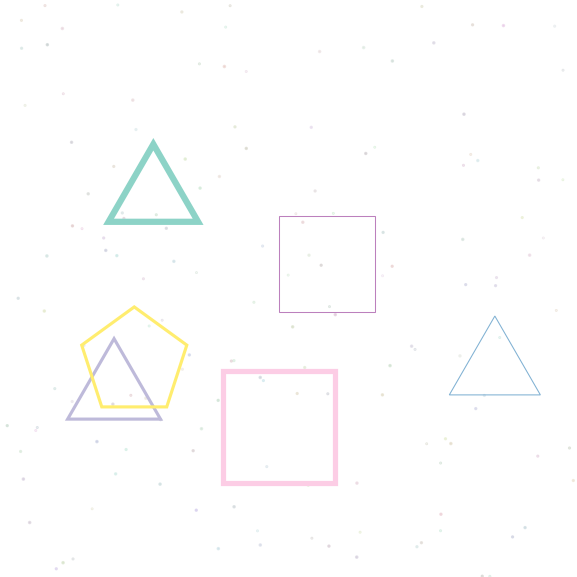[{"shape": "triangle", "thickness": 3, "radius": 0.45, "center": [0.266, 0.66]}, {"shape": "triangle", "thickness": 1.5, "radius": 0.46, "center": [0.197, 0.32]}, {"shape": "triangle", "thickness": 0.5, "radius": 0.46, "center": [0.857, 0.361]}, {"shape": "square", "thickness": 2.5, "radius": 0.48, "center": [0.483, 0.26]}, {"shape": "square", "thickness": 0.5, "radius": 0.41, "center": [0.566, 0.542]}, {"shape": "pentagon", "thickness": 1.5, "radius": 0.48, "center": [0.232, 0.372]}]